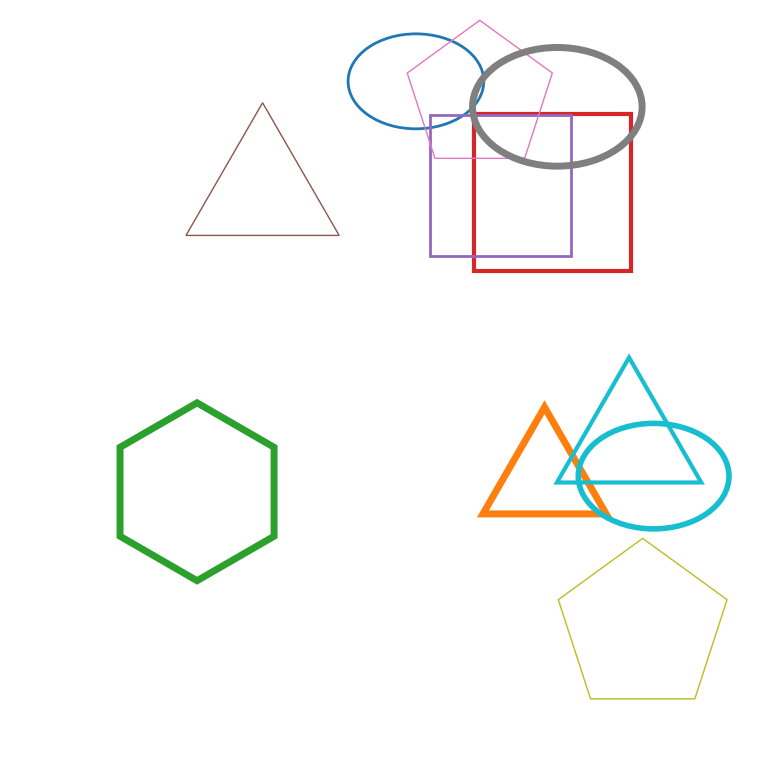[{"shape": "oval", "thickness": 1, "radius": 0.44, "center": [0.54, 0.894]}, {"shape": "triangle", "thickness": 2.5, "radius": 0.46, "center": [0.707, 0.379]}, {"shape": "hexagon", "thickness": 2.5, "radius": 0.58, "center": [0.256, 0.361]}, {"shape": "square", "thickness": 1.5, "radius": 0.51, "center": [0.717, 0.75]}, {"shape": "square", "thickness": 1, "radius": 0.46, "center": [0.651, 0.759]}, {"shape": "triangle", "thickness": 0.5, "radius": 0.57, "center": [0.341, 0.752]}, {"shape": "pentagon", "thickness": 0.5, "radius": 0.5, "center": [0.623, 0.875]}, {"shape": "oval", "thickness": 2.5, "radius": 0.55, "center": [0.724, 0.861]}, {"shape": "pentagon", "thickness": 0.5, "radius": 0.58, "center": [0.835, 0.186]}, {"shape": "oval", "thickness": 2, "radius": 0.49, "center": [0.849, 0.382]}, {"shape": "triangle", "thickness": 1.5, "radius": 0.54, "center": [0.817, 0.427]}]